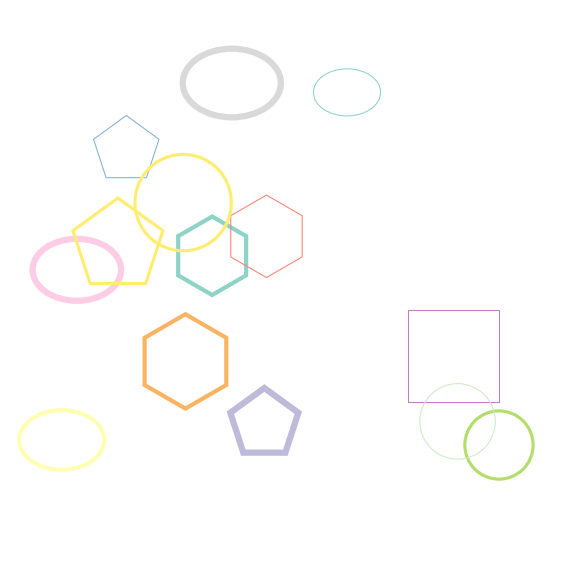[{"shape": "hexagon", "thickness": 2, "radius": 0.34, "center": [0.367, 0.556]}, {"shape": "oval", "thickness": 0.5, "radius": 0.29, "center": [0.601, 0.839]}, {"shape": "oval", "thickness": 2, "radius": 0.37, "center": [0.107, 0.237]}, {"shape": "pentagon", "thickness": 3, "radius": 0.31, "center": [0.458, 0.265]}, {"shape": "hexagon", "thickness": 0.5, "radius": 0.36, "center": [0.461, 0.59]}, {"shape": "pentagon", "thickness": 0.5, "radius": 0.3, "center": [0.219, 0.74]}, {"shape": "hexagon", "thickness": 2, "radius": 0.41, "center": [0.321, 0.373]}, {"shape": "circle", "thickness": 1.5, "radius": 0.3, "center": [0.864, 0.229]}, {"shape": "oval", "thickness": 3, "radius": 0.38, "center": [0.133, 0.532]}, {"shape": "oval", "thickness": 3, "radius": 0.42, "center": [0.401, 0.855]}, {"shape": "square", "thickness": 0.5, "radius": 0.4, "center": [0.785, 0.382]}, {"shape": "circle", "thickness": 0.5, "radius": 0.33, "center": [0.792, 0.269]}, {"shape": "pentagon", "thickness": 1.5, "radius": 0.41, "center": [0.204, 0.574]}, {"shape": "circle", "thickness": 1.5, "radius": 0.42, "center": [0.317, 0.648]}]